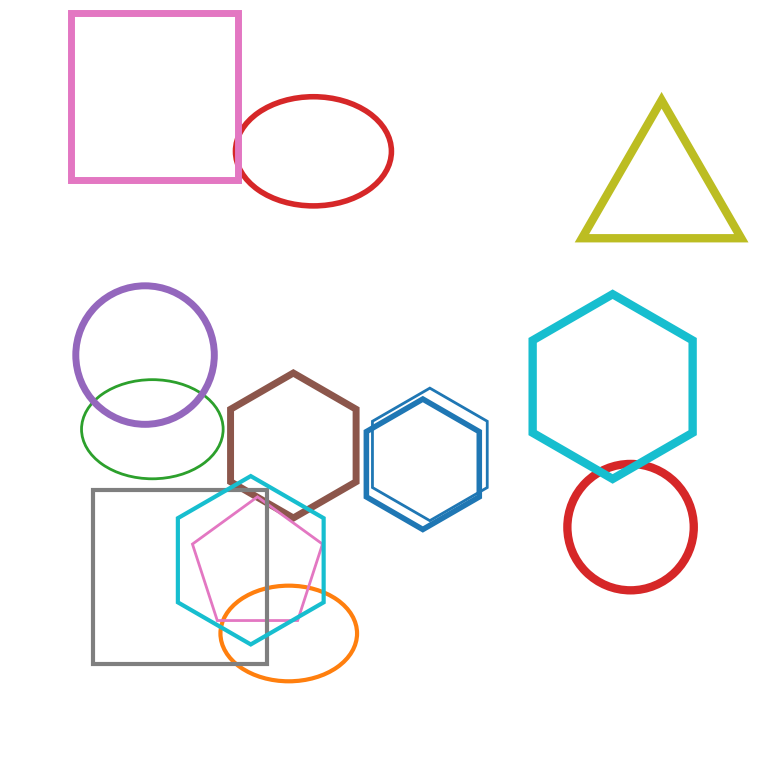[{"shape": "hexagon", "thickness": 2, "radius": 0.42, "center": [0.549, 0.397]}, {"shape": "hexagon", "thickness": 1, "radius": 0.43, "center": [0.558, 0.41]}, {"shape": "oval", "thickness": 1.5, "radius": 0.44, "center": [0.375, 0.177]}, {"shape": "oval", "thickness": 1, "radius": 0.46, "center": [0.198, 0.443]}, {"shape": "circle", "thickness": 3, "radius": 0.41, "center": [0.819, 0.315]}, {"shape": "oval", "thickness": 2, "radius": 0.51, "center": [0.407, 0.803]}, {"shape": "circle", "thickness": 2.5, "radius": 0.45, "center": [0.188, 0.539]}, {"shape": "hexagon", "thickness": 2.5, "radius": 0.47, "center": [0.381, 0.421]}, {"shape": "square", "thickness": 2.5, "radius": 0.54, "center": [0.2, 0.875]}, {"shape": "pentagon", "thickness": 1, "radius": 0.44, "center": [0.334, 0.266]}, {"shape": "square", "thickness": 1.5, "radius": 0.57, "center": [0.234, 0.251]}, {"shape": "triangle", "thickness": 3, "radius": 0.6, "center": [0.859, 0.75]}, {"shape": "hexagon", "thickness": 1.5, "radius": 0.55, "center": [0.326, 0.272]}, {"shape": "hexagon", "thickness": 3, "radius": 0.6, "center": [0.796, 0.498]}]